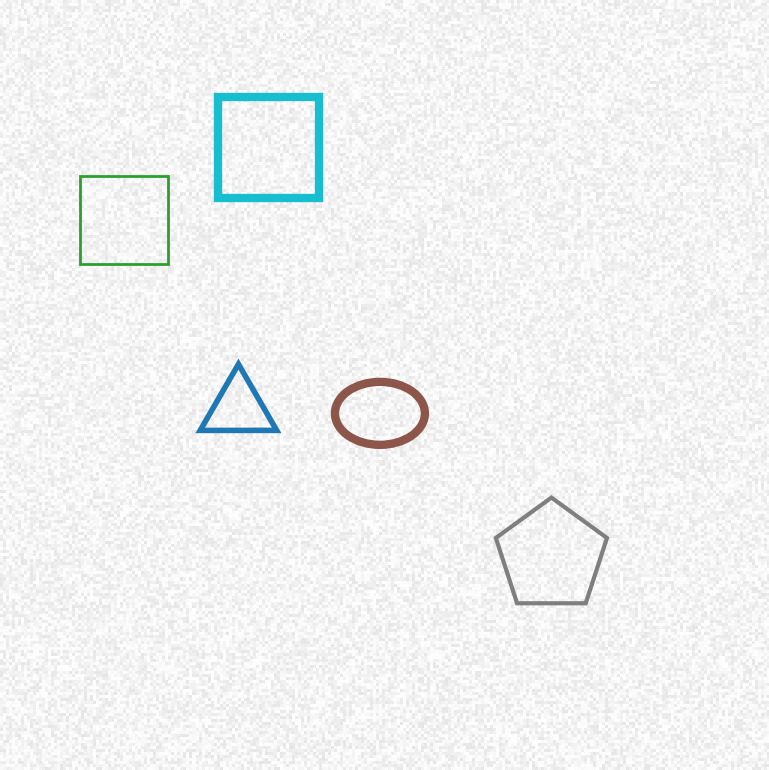[{"shape": "triangle", "thickness": 2, "radius": 0.29, "center": [0.31, 0.47]}, {"shape": "square", "thickness": 1, "radius": 0.29, "center": [0.161, 0.715]}, {"shape": "oval", "thickness": 3, "radius": 0.29, "center": [0.493, 0.463]}, {"shape": "pentagon", "thickness": 1.5, "radius": 0.38, "center": [0.716, 0.278]}, {"shape": "square", "thickness": 3, "radius": 0.33, "center": [0.349, 0.809]}]